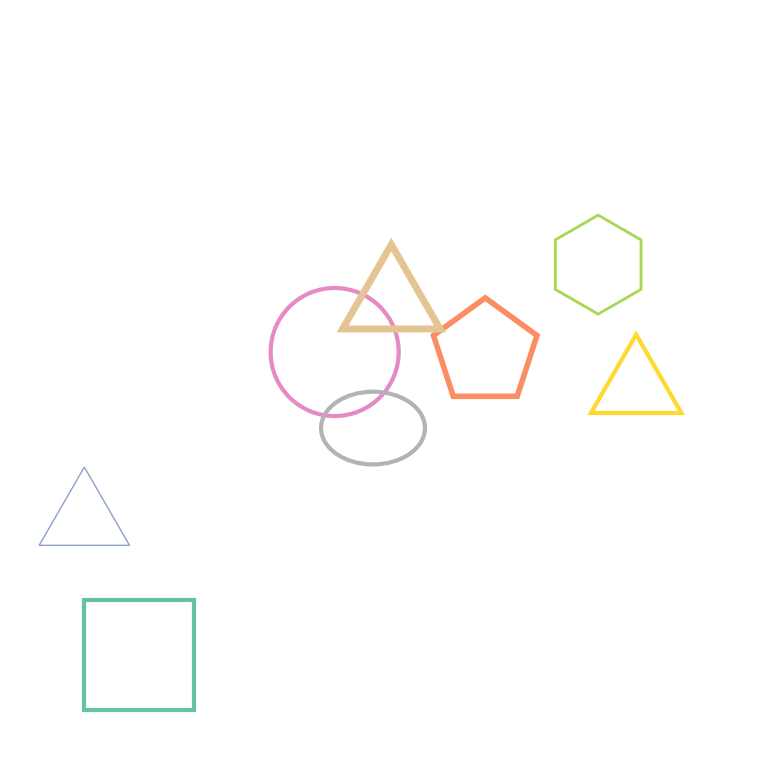[{"shape": "square", "thickness": 1.5, "radius": 0.36, "center": [0.181, 0.149]}, {"shape": "pentagon", "thickness": 2, "radius": 0.35, "center": [0.63, 0.543]}, {"shape": "triangle", "thickness": 0.5, "radius": 0.34, "center": [0.11, 0.326]}, {"shape": "circle", "thickness": 1.5, "radius": 0.42, "center": [0.435, 0.543]}, {"shape": "hexagon", "thickness": 1, "radius": 0.32, "center": [0.777, 0.656]}, {"shape": "triangle", "thickness": 1.5, "radius": 0.34, "center": [0.826, 0.498]}, {"shape": "triangle", "thickness": 2.5, "radius": 0.37, "center": [0.508, 0.609]}, {"shape": "oval", "thickness": 1.5, "radius": 0.34, "center": [0.484, 0.444]}]